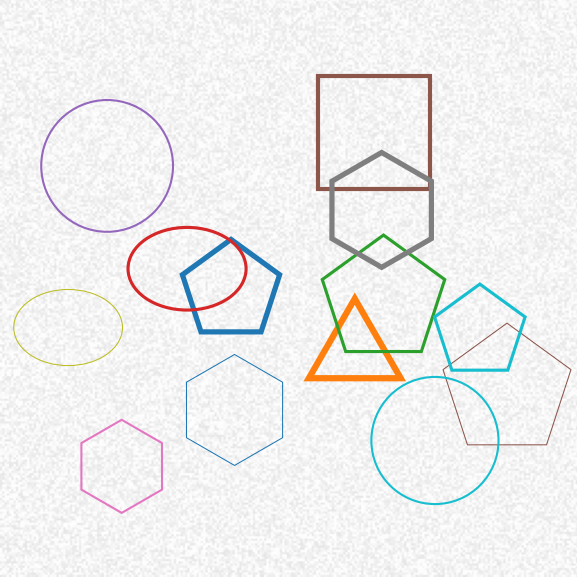[{"shape": "pentagon", "thickness": 2.5, "radius": 0.44, "center": [0.4, 0.496]}, {"shape": "hexagon", "thickness": 0.5, "radius": 0.48, "center": [0.406, 0.289]}, {"shape": "triangle", "thickness": 3, "radius": 0.46, "center": [0.614, 0.39]}, {"shape": "pentagon", "thickness": 1.5, "radius": 0.56, "center": [0.664, 0.481]}, {"shape": "oval", "thickness": 1.5, "radius": 0.51, "center": [0.324, 0.534]}, {"shape": "circle", "thickness": 1, "radius": 0.57, "center": [0.185, 0.712]}, {"shape": "pentagon", "thickness": 0.5, "radius": 0.58, "center": [0.878, 0.323]}, {"shape": "square", "thickness": 2, "radius": 0.49, "center": [0.648, 0.77]}, {"shape": "hexagon", "thickness": 1, "radius": 0.4, "center": [0.211, 0.192]}, {"shape": "hexagon", "thickness": 2.5, "radius": 0.5, "center": [0.661, 0.636]}, {"shape": "oval", "thickness": 0.5, "radius": 0.47, "center": [0.118, 0.432]}, {"shape": "circle", "thickness": 1, "radius": 0.55, "center": [0.753, 0.236]}, {"shape": "pentagon", "thickness": 1.5, "radius": 0.41, "center": [0.831, 0.425]}]